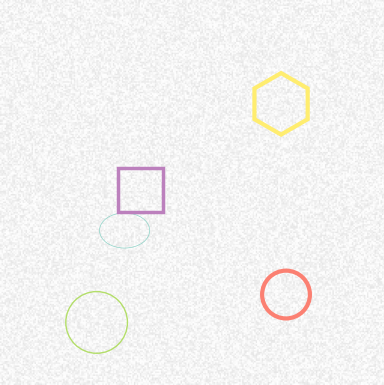[{"shape": "oval", "thickness": 0.5, "radius": 0.33, "center": [0.324, 0.401]}, {"shape": "circle", "thickness": 3, "radius": 0.31, "center": [0.743, 0.235]}, {"shape": "circle", "thickness": 1, "radius": 0.4, "center": [0.251, 0.163]}, {"shape": "square", "thickness": 2.5, "radius": 0.29, "center": [0.365, 0.507]}, {"shape": "hexagon", "thickness": 3, "radius": 0.4, "center": [0.73, 0.73]}]